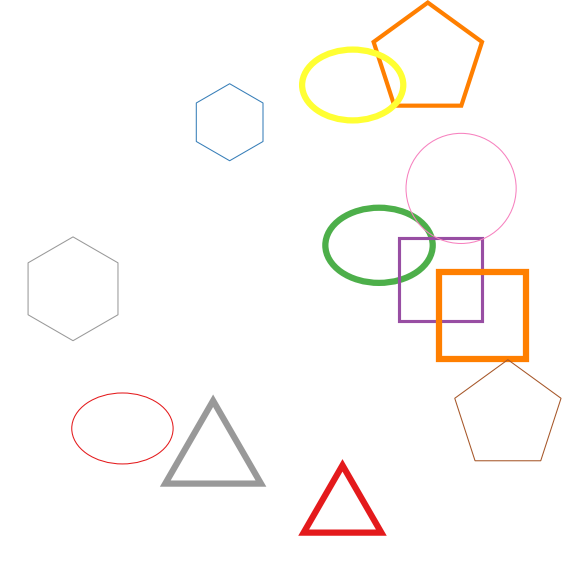[{"shape": "oval", "thickness": 0.5, "radius": 0.44, "center": [0.212, 0.257]}, {"shape": "triangle", "thickness": 3, "radius": 0.39, "center": [0.593, 0.116]}, {"shape": "hexagon", "thickness": 0.5, "radius": 0.33, "center": [0.398, 0.787]}, {"shape": "oval", "thickness": 3, "radius": 0.46, "center": [0.656, 0.574]}, {"shape": "square", "thickness": 1.5, "radius": 0.36, "center": [0.763, 0.515]}, {"shape": "pentagon", "thickness": 2, "radius": 0.49, "center": [0.741, 0.896]}, {"shape": "square", "thickness": 3, "radius": 0.38, "center": [0.836, 0.453]}, {"shape": "oval", "thickness": 3, "radius": 0.44, "center": [0.611, 0.852]}, {"shape": "pentagon", "thickness": 0.5, "radius": 0.48, "center": [0.879, 0.28]}, {"shape": "circle", "thickness": 0.5, "radius": 0.48, "center": [0.798, 0.673]}, {"shape": "hexagon", "thickness": 0.5, "radius": 0.45, "center": [0.126, 0.499]}, {"shape": "triangle", "thickness": 3, "radius": 0.48, "center": [0.369, 0.21]}]